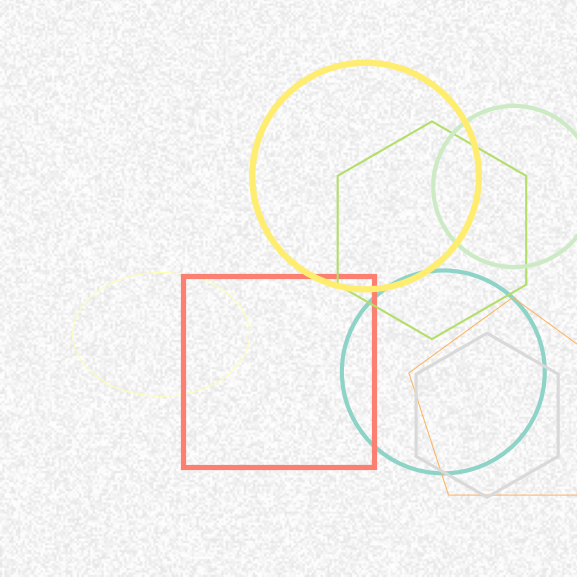[{"shape": "circle", "thickness": 2, "radius": 0.88, "center": [0.768, 0.355]}, {"shape": "oval", "thickness": 0.5, "radius": 0.77, "center": [0.279, 0.42]}, {"shape": "square", "thickness": 2.5, "radius": 0.83, "center": [0.483, 0.355]}, {"shape": "pentagon", "thickness": 0.5, "radius": 0.95, "center": [0.888, 0.295]}, {"shape": "hexagon", "thickness": 1, "radius": 0.94, "center": [0.748, 0.6]}, {"shape": "hexagon", "thickness": 1.5, "radius": 0.71, "center": [0.844, 0.28]}, {"shape": "circle", "thickness": 2, "radius": 0.7, "center": [0.89, 0.676]}, {"shape": "circle", "thickness": 3, "radius": 0.98, "center": [0.633, 0.694]}]